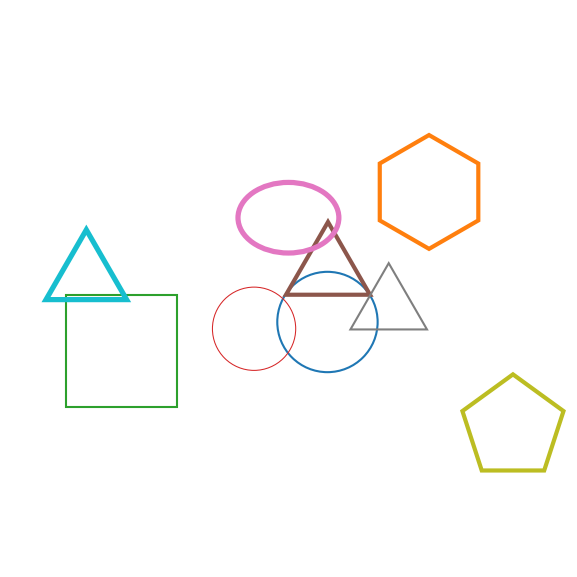[{"shape": "circle", "thickness": 1, "radius": 0.43, "center": [0.567, 0.442]}, {"shape": "hexagon", "thickness": 2, "radius": 0.49, "center": [0.743, 0.667]}, {"shape": "square", "thickness": 1, "radius": 0.48, "center": [0.211, 0.391]}, {"shape": "circle", "thickness": 0.5, "radius": 0.36, "center": [0.44, 0.43]}, {"shape": "triangle", "thickness": 2, "radius": 0.42, "center": [0.568, 0.531]}, {"shape": "oval", "thickness": 2.5, "radius": 0.44, "center": [0.499, 0.622]}, {"shape": "triangle", "thickness": 1, "radius": 0.38, "center": [0.673, 0.467]}, {"shape": "pentagon", "thickness": 2, "radius": 0.46, "center": [0.888, 0.259]}, {"shape": "triangle", "thickness": 2.5, "radius": 0.4, "center": [0.149, 0.521]}]